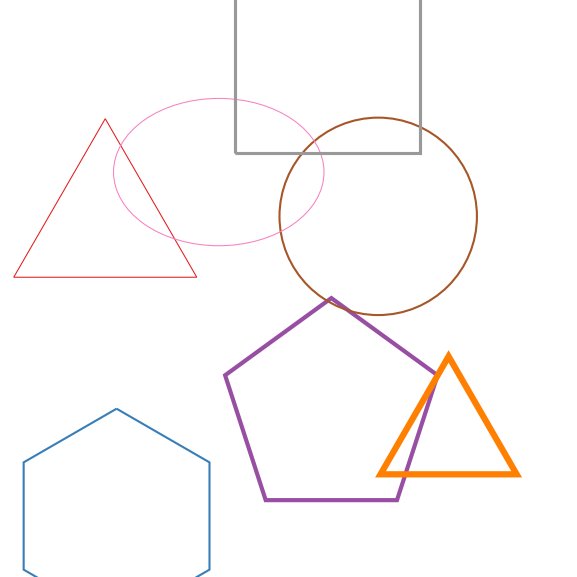[{"shape": "triangle", "thickness": 0.5, "radius": 0.92, "center": [0.182, 0.611]}, {"shape": "hexagon", "thickness": 1, "radius": 0.93, "center": [0.202, 0.106]}, {"shape": "pentagon", "thickness": 2, "radius": 0.97, "center": [0.574, 0.29]}, {"shape": "triangle", "thickness": 3, "radius": 0.68, "center": [0.777, 0.246]}, {"shape": "circle", "thickness": 1, "radius": 0.85, "center": [0.655, 0.624]}, {"shape": "oval", "thickness": 0.5, "radius": 0.91, "center": [0.379, 0.701]}, {"shape": "square", "thickness": 1.5, "radius": 0.8, "center": [0.568, 0.894]}]